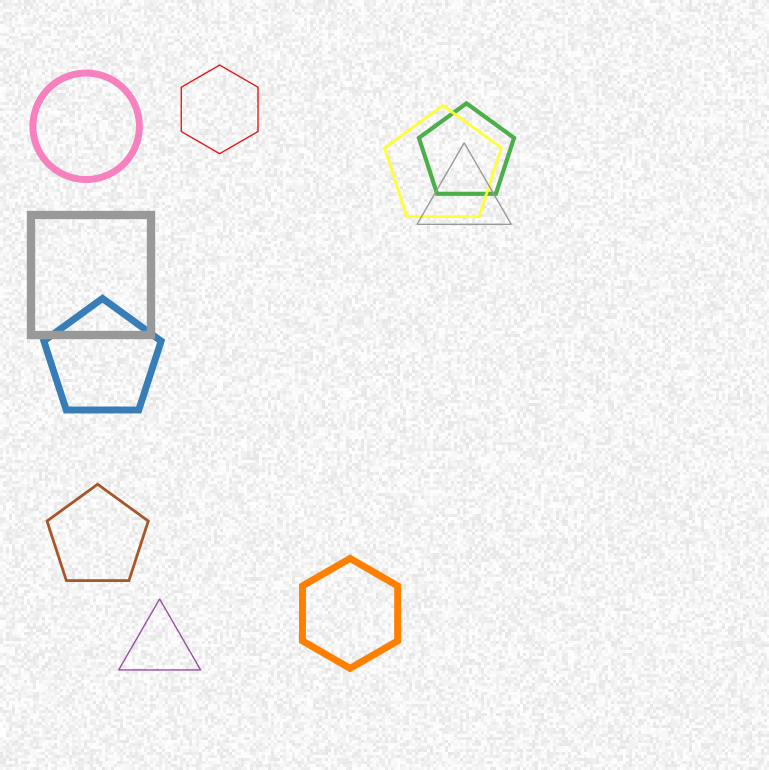[{"shape": "hexagon", "thickness": 0.5, "radius": 0.29, "center": [0.285, 0.858]}, {"shape": "pentagon", "thickness": 2.5, "radius": 0.4, "center": [0.133, 0.532]}, {"shape": "pentagon", "thickness": 1.5, "radius": 0.32, "center": [0.606, 0.801]}, {"shape": "triangle", "thickness": 0.5, "radius": 0.31, "center": [0.207, 0.161]}, {"shape": "hexagon", "thickness": 2.5, "radius": 0.36, "center": [0.455, 0.203]}, {"shape": "pentagon", "thickness": 1, "radius": 0.4, "center": [0.575, 0.783]}, {"shape": "pentagon", "thickness": 1, "radius": 0.35, "center": [0.127, 0.302]}, {"shape": "circle", "thickness": 2.5, "radius": 0.35, "center": [0.112, 0.836]}, {"shape": "square", "thickness": 3, "radius": 0.39, "center": [0.118, 0.643]}, {"shape": "triangle", "thickness": 0.5, "radius": 0.35, "center": [0.603, 0.744]}]